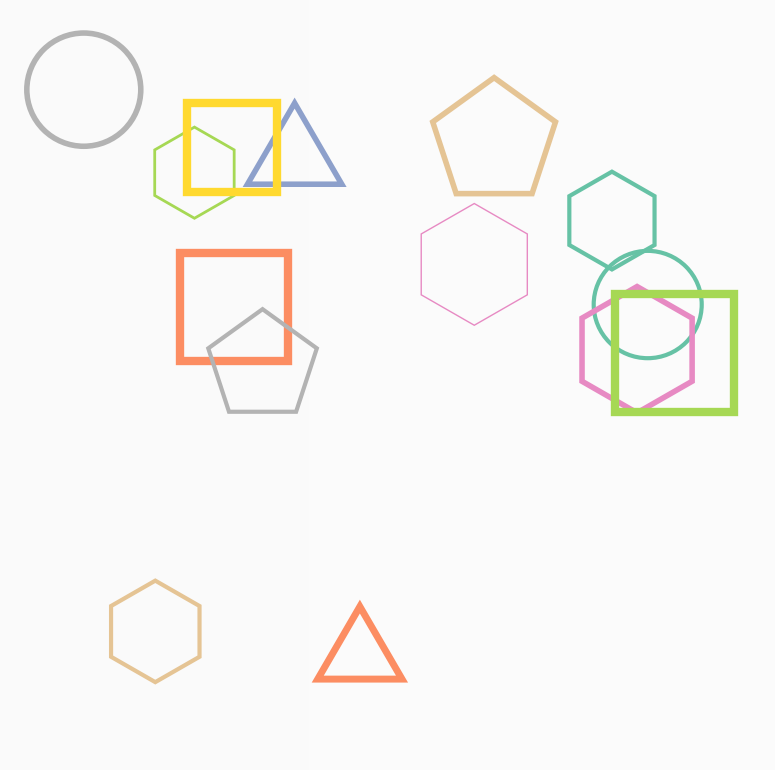[{"shape": "hexagon", "thickness": 1.5, "radius": 0.32, "center": [0.79, 0.714]}, {"shape": "circle", "thickness": 1.5, "radius": 0.35, "center": [0.836, 0.605]}, {"shape": "triangle", "thickness": 2.5, "radius": 0.31, "center": [0.464, 0.149]}, {"shape": "square", "thickness": 3, "radius": 0.35, "center": [0.302, 0.601]}, {"shape": "triangle", "thickness": 2, "radius": 0.35, "center": [0.38, 0.796]}, {"shape": "hexagon", "thickness": 2, "radius": 0.41, "center": [0.822, 0.546]}, {"shape": "hexagon", "thickness": 0.5, "radius": 0.4, "center": [0.612, 0.657]}, {"shape": "square", "thickness": 3, "radius": 0.38, "center": [0.871, 0.542]}, {"shape": "hexagon", "thickness": 1, "radius": 0.3, "center": [0.251, 0.776]}, {"shape": "square", "thickness": 3, "radius": 0.29, "center": [0.299, 0.809]}, {"shape": "hexagon", "thickness": 1.5, "radius": 0.33, "center": [0.2, 0.18]}, {"shape": "pentagon", "thickness": 2, "radius": 0.42, "center": [0.638, 0.816]}, {"shape": "pentagon", "thickness": 1.5, "radius": 0.37, "center": [0.339, 0.525]}, {"shape": "circle", "thickness": 2, "radius": 0.37, "center": [0.108, 0.884]}]